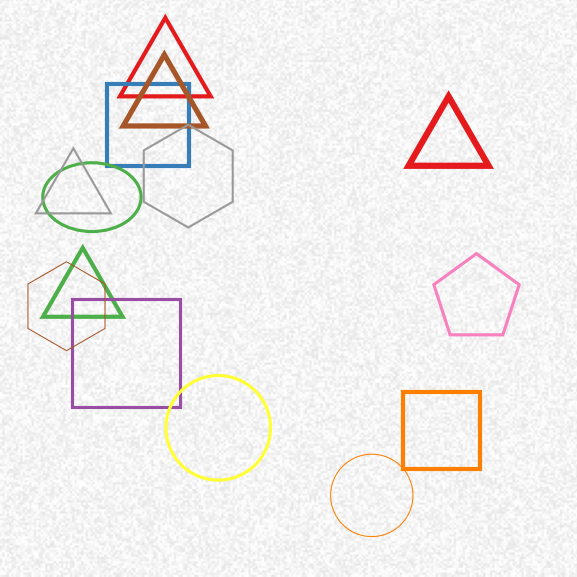[{"shape": "triangle", "thickness": 3, "radius": 0.4, "center": [0.777, 0.752]}, {"shape": "triangle", "thickness": 2, "radius": 0.45, "center": [0.286, 0.878]}, {"shape": "square", "thickness": 2, "radius": 0.35, "center": [0.256, 0.783]}, {"shape": "oval", "thickness": 1.5, "radius": 0.43, "center": [0.159, 0.658]}, {"shape": "triangle", "thickness": 2, "radius": 0.4, "center": [0.143, 0.49]}, {"shape": "square", "thickness": 1.5, "radius": 0.47, "center": [0.219, 0.388]}, {"shape": "square", "thickness": 2, "radius": 0.33, "center": [0.765, 0.254]}, {"shape": "circle", "thickness": 0.5, "radius": 0.36, "center": [0.644, 0.141]}, {"shape": "circle", "thickness": 1.5, "radius": 0.45, "center": [0.378, 0.258]}, {"shape": "hexagon", "thickness": 0.5, "radius": 0.39, "center": [0.115, 0.469]}, {"shape": "triangle", "thickness": 2.5, "radius": 0.41, "center": [0.285, 0.822]}, {"shape": "pentagon", "thickness": 1.5, "radius": 0.39, "center": [0.825, 0.482]}, {"shape": "hexagon", "thickness": 1, "radius": 0.44, "center": [0.326, 0.694]}, {"shape": "triangle", "thickness": 1, "radius": 0.38, "center": [0.127, 0.667]}]